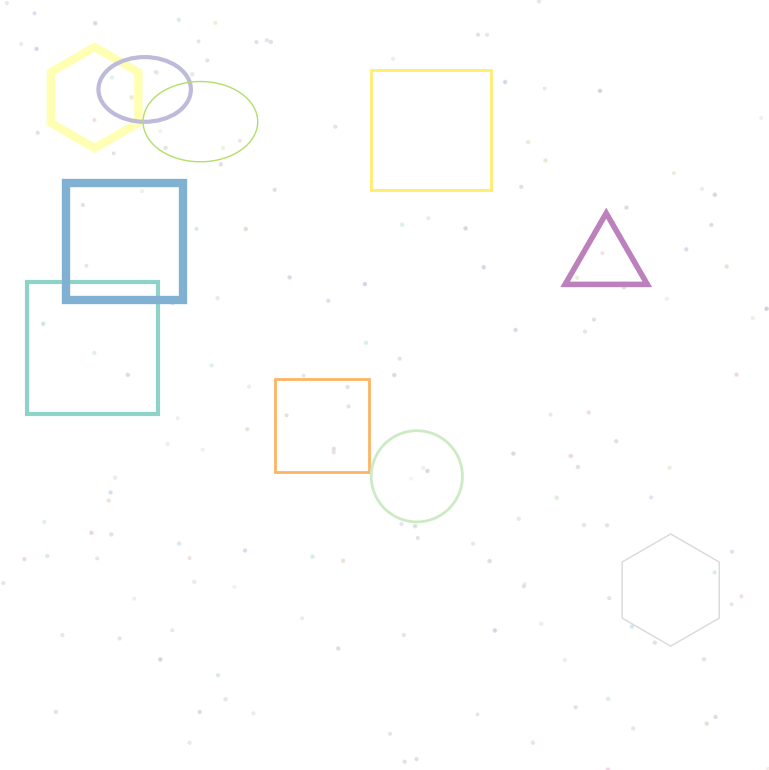[{"shape": "square", "thickness": 1.5, "radius": 0.43, "center": [0.12, 0.548]}, {"shape": "hexagon", "thickness": 3, "radius": 0.33, "center": [0.123, 0.873]}, {"shape": "oval", "thickness": 1.5, "radius": 0.3, "center": [0.188, 0.884]}, {"shape": "square", "thickness": 3, "radius": 0.38, "center": [0.162, 0.687]}, {"shape": "square", "thickness": 1, "radius": 0.3, "center": [0.418, 0.447]}, {"shape": "oval", "thickness": 0.5, "radius": 0.37, "center": [0.26, 0.842]}, {"shape": "hexagon", "thickness": 0.5, "radius": 0.36, "center": [0.871, 0.234]}, {"shape": "triangle", "thickness": 2, "radius": 0.31, "center": [0.787, 0.661]}, {"shape": "circle", "thickness": 1, "radius": 0.3, "center": [0.541, 0.381]}, {"shape": "square", "thickness": 1, "radius": 0.39, "center": [0.56, 0.831]}]